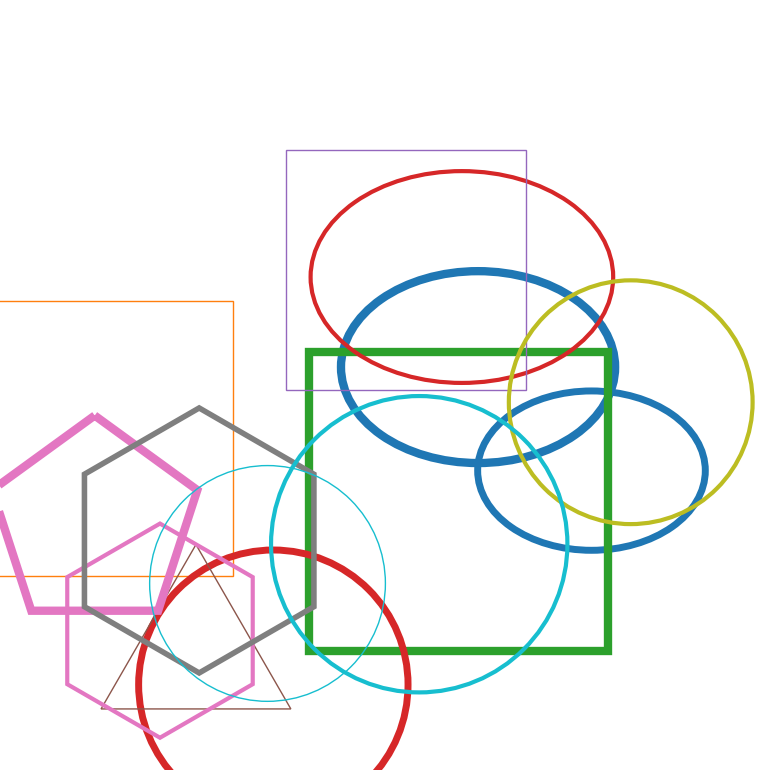[{"shape": "oval", "thickness": 3, "radius": 0.89, "center": [0.621, 0.523]}, {"shape": "oval", "thickness": 2.5, "radius": 0.74, "center": [0.768, 0.389]}, {"shape": "square", "thickness": 0.5, "radius": 0.89, "center": [0.125, 0.43]}, {"shape": "square", "thickness": 3, "radius": 0.97, "center": [0.595, 0.348]}, {"shape": "oval", "thickness": 1.5, "radius": 0.98, "center": [0.6, 0.64]}, {"shape": "circle", "thickness": 2.5, "radius": 0.87, "center": [0.355, 0.111]}, {"shape": "square", "thickness": 0.5, "radius": 0.78, "center": [0.527, 0.649]}, {"shape": "triangle", "thickness": 0.5, "radius": 0.71, "center": [0.254, 0.15]}, {"shape": "pentagon", "thickness": 3, "radius": 0.7, "center": [0.123, 0.32]}, {"shape": "hexagon", "thickness": 1.5, "radius": 0.7, "center": [0.208, 0.181]}, {"shape": "hexagon", "thickness": 2, "radius": 0.86, "center": [0.259, 0.298]}, {"shape": "circle", "thickness": 1.5, "radius": 0.79, "center": [0.819, 0.478]}, {"shape": "circle", "thickness": 1.5, "radius": 0.96, "center": [0.544, 0.293]}, {"shape": "circle", "thickness": 0.5, "radius": 0.77, "center": [0.347, 0.242]}]